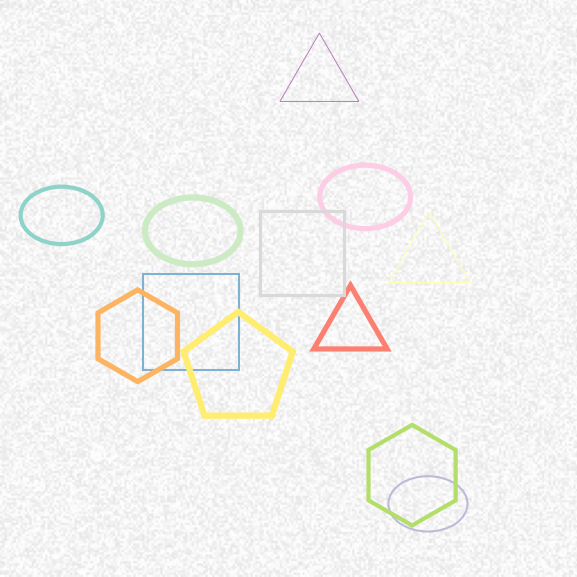[{"shape": "oval", "thickness": 2, "radius": 0.36, "center": [0.107, 0.626]}, {"shape": "triangle", "thickness": 0.5, "radius": 0.41, "center": [0.744, 0.551]}, {"shape": "oval", "thickness": 1, "radius": 0.34, "center": [0.741, 0.127]}, {"shape": "triangle", "thickness": 2.5, "radius": 0.37, "center": [0.607, 0.432]}, {"shape": "square", "thickness": 1, "radius": 0.41, "center": [0.331, 0.441]}, {"shape": "hexagon", "thickness": 2.5, "radius": 0.4, "center": [0.238, 0.418]}, {"shape": "hexagon", "thickness": 2, "radius": 0.44, "center": [0.714, 0.176]}, {"shape": "oval", "thickness": 2.5, "radius": 0.39, "center": [0.632, 0.658]}, {"shape": "square", "thickness": 1.5, "radius": 0.36, "center": [0.523, 0.561]}, {"shape": "triangle", "thickness": 0.5, "radius": 0.39, "center": [0.553, 0.863]}, {"shape": "oval", "thickness": 3, "radius": 0.41, "center": [0.334, 0.599]}, {"shape": "pentagon", "thickness": 3, "radius": 0.5, "center": [0.412, 0.36]}]